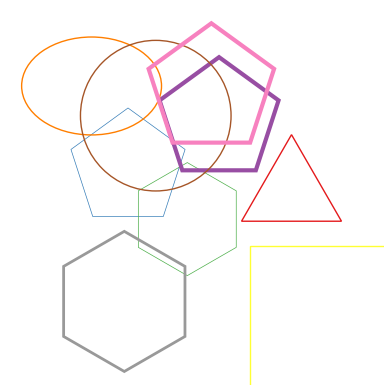[{"shape": "triangle", "thickness": 1, "radius": 0.75, "center": [0.757, 0.5]}, {"shape": "pentagon", "thickness": 0.5, "radius": 0.78, "center": [0.333, 0.564]}, {"shape": "hexagon", "thickness": 0.5, "radius": 0.73, "center": [0.486, 0.431]}, {"shape": "pentagon", "thickness": 3, "radius": 0.81, "center": [0.569, 0.689]}, {"shape": "oval", "thickness": 1, "radius": 0.91, "center": [0.238, 0.777]}, {"shape": "square", "thickness": 1, "radius": 0.98, "center": [0.844, 0.167]}, {"shape": "circle", "thickness": 1, "radius": 0.98, "center": [0.405, 0.7]}, {"shape": "pentagon", "thickness": 3, "radius": 0.86, "center": [0.549, 0.768]}, {"shape": "hexagon", "thickness": 2, "radius": 0.91, "center": [0.323, 0.217]}]